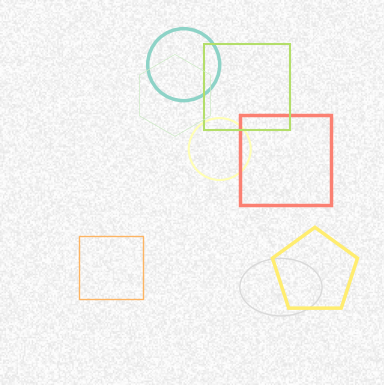[{"shape": "circle", "thickness": 2.5, "radius": 0.47, "center": [0.477, 0.832]}, {"shape": "circle", "thickness": 1.5, "radius": 0.4, "center": [0.571, 0.613]}, {"shape": "square", "thickness": 2.5, "radius": 0.59, "center": [0.742, 0.585]}, {"shape": "square", "thickness": 1, "radius": 0.41, "center": [0.288, 0.305]}, {"shape": "square", "thickness": 1.5, "radius": 0.56, "center": [0.641, 0.773]}, {"shape": "oval", "thickness": 1, "radius": 0.53, "center": [0.73, 0.254]}, {"shape": "hexagon", "thickness": 0.5, "radius": 0.53, "center": [0.454, 0.752]}, {"shape": "pentagon", "thickness": 2.5, "radius": 0.58, "center": [0.818, 0.294]}]